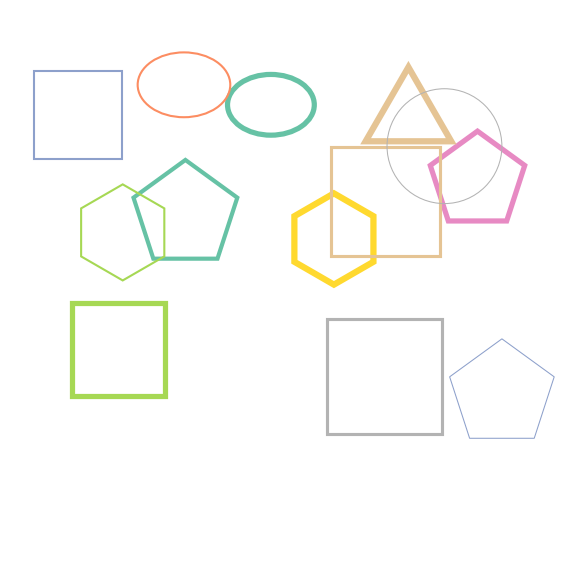[{"shape": "oval", "thickness": 2.5, "radius": 0.38, "center": [0.469, 0.818]}, {"shape": "pentagon", "thickness": 2, "radius": 0.47, "center": [0.321, 0.628]}, {"shape": "oval", "thickness": 1, "radius": 0.4, "center": [0.319, 0.852]}, {"shape": "pentagon", "thickness": 0.5, "radius": 0.48, "center": [0.869, 0.317]}, {"shape": "square", "thickness": 1, "radius": 0.38, "center": [0.134, 0.799]}, {"shape": "pentagon", "thickness": 2.5, "radius": 0.43, "center": [0.827, 0.686]}, {"shape": "hexagon", "thickness": 1, "radius": 0.42, "center": [0.213, 0.597]}, {"shape": "square", "thickness": 2.5, "radius": 0.4, "center": [0.204, 0.394]}, {"shape": "hexagon", "thickness": 3, "radius": 0.4, "center": [0.578, 0.585]}, {"shape": "triangle", "thickness": 3, "radius": 0.43, "center": [0.707, 0.797]}, {"shape": "square", "thickness": 1.5, "radius": 0.47, "center": [0.668, 0.65]}, {"shape": "circle", "thickness": 0.5, "radius": 0.5, "center": [0.77, 0.746]}, {"shape": "square", "thickness": 1.5, "radius": 0.5, "center": [0.666, 0.348]}]